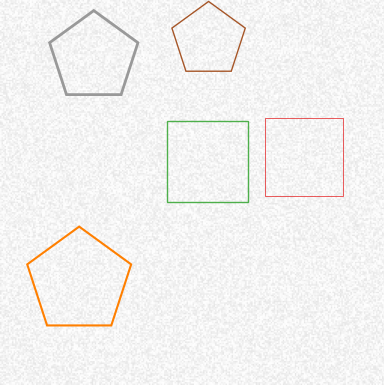[{"shape": "square", "thickness": 0.5, "radius": 0.51, "center": [0.79, 0.591]}, {"shape": "square", "thickness": 1, "radius": 0.52, "center": [0.539, 0.581]}, {"shape": "pentagon", "thickness": 1.5, "radius": 0.71, "center": [0.206, 0.269]}, {"shape": "pentagon", "thickness": 1, "radius": 0.5, "center": [0.542, 0.896]}, {"shape": "pentagon", "thickness": 2, "radius": 0.6, "center": [0.244, 0.852]}]